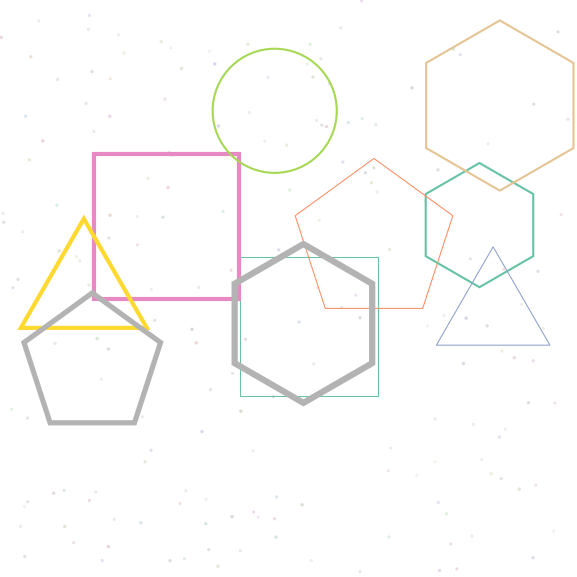[{"shape": "square", "thickness": 0.5, "radius": 0.6, "center": [0.535, 0.434]}, {"shape": "hexagon", "thickness": 1, "radius": 0.54, "center": [0.83, 0.609]}, {"shape": "pentagon", "thickness": 0.5, "radius": 0.72, "center": [0.648, 0.581]}, {"shape": "triangle", "thickness": 0.5, "radius": 0.57, "center": [0.854, 0.458]}, {"shape": "square", "thickness": 2, "radius": 0.63, "center": [0.288, 0.607]}, {"shape": "circle", "thickness": 1, "radius": 0.54, "center": [0.476, 0.807]}, {"shape": "triangle", "thickness": 2, "radius": 0.63, "center": [0.145, 0.494]}, {"shape": "hexagon", "thickness": 1, "radius": 0.74, "center": [0.865, 0.816]}, {"shape": "hexagon", "thickness": 3, "radius": 0.69, "center": [0.525, 0.439]}, {"shape": "pentagon", "thickness": 2.5, "radius": 0.62, "center": [0.16, 0.368]}]